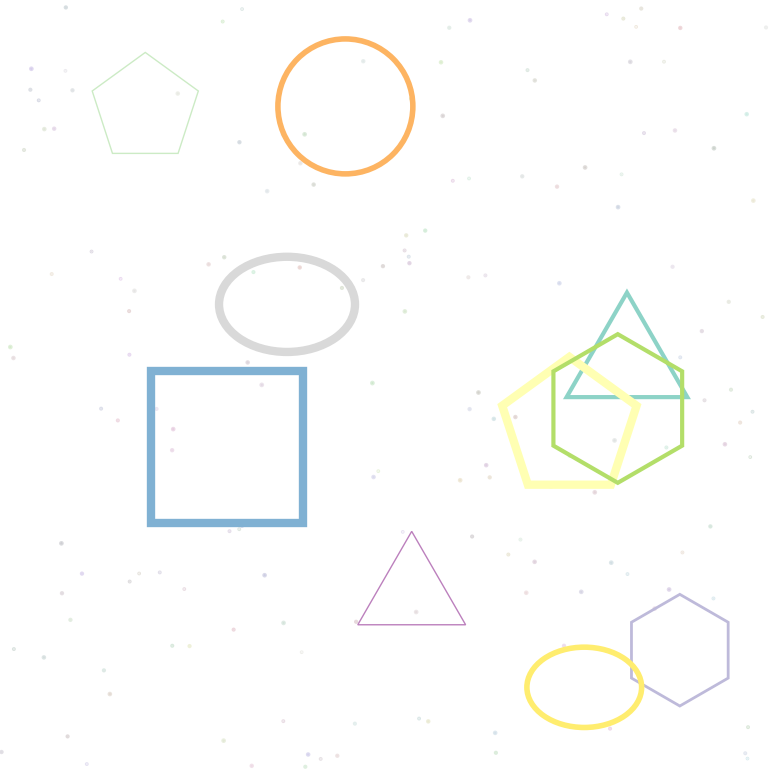[{"shape": "triangle", "thickness": 1.5, "radius": 0.45, "center": [0.814, 0.53]}, {"shape": "pentagon", "thickness": 3, "radius": 0.46, "center": [0.739, 0.445]}, {"shape": "hexagon", "thickness": 1, "radius": 0.36, "center": [0.883, 0.156]}, {"shape": "square", "thickness": 3, "radius": 0.49, "center": [0.295, 0.419]}, {"shape": "circle", "thickness": 2, "radius": 0.44, "center": [0.449, 0.862]}, {"shape": "hexagon", "thickness": 1.5, "radius": 0.48, "center": [0.802, 0.469]}, {"shape": "oval", "thickness": 3, "radius": 0.44, "center": [0.373, 0.605]}, {"shape": "triangle", "thickness": 0.5, "radius": 0.4, "center": [0.535, 0.229]}, {"shape": "pentagon", "thickness": 0.5, "radius": 0.36, "center": [0.189, 0.859]}, {"shape": "oval", "thickness": 2, "radius": 0.37, "center": [0.759, 0.107]}]